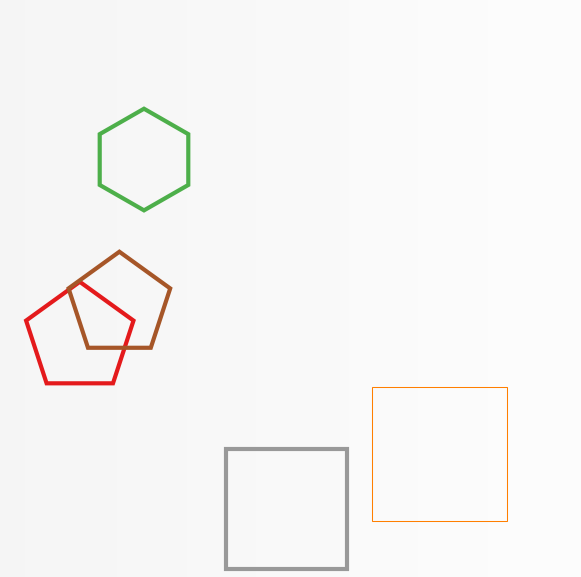[{"shape": "pentagon", "thickness": 2, "radius": 0.49, "center": [0.137, 0.414]}, {"shape": "hexagon", "thickness": 2, "radius": 0.44, "center": [0.248, 0.723]}, {"shape": "square", "thickness": 0.5, "radius": 0.58, "center": [0.757, 0.213]}, {"shape": "pentagon", "thickness": 2, "radius": 0.46, "center": [0.205, 0.471]}, {"shape": "square", "thickness": 2, "radius": 0.52, "center": [0.493, 0.117]}]